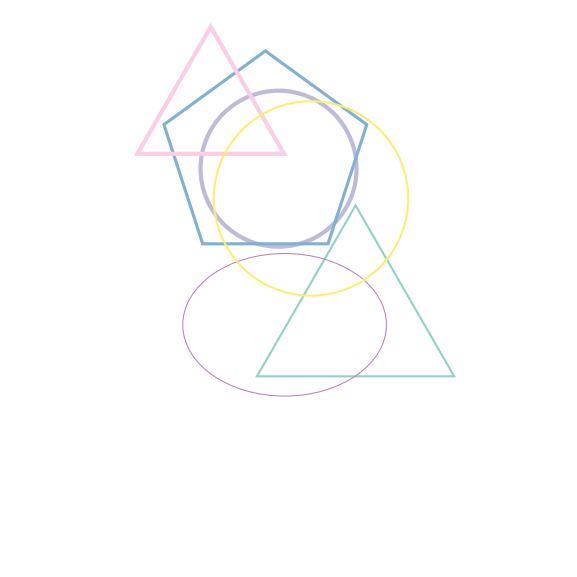[{"shape": "triangle", "thickness": 1, "radius": 0.99, "center": [0.616, 0.446]}, {"shape": "circle", "thickness": 2, "radius": 0.68, "center": [0.482, 0.707]}, {"shape": "pentagon", "thickness": 1.5, "radius": 0.92, "center": [0.459, 0.726]}, {"shape": "triangle", "thickness": 2, "radius": 0.73, "center": [0.365, 0.806]}, {"shape": "oval", "thickness": 0.5, "radius": 0.88, "center": [0.493, 0.437]}, {"shape": "circle", "thickness": 1, "radius": 0.84, "center": [0.539, 0.655]}]